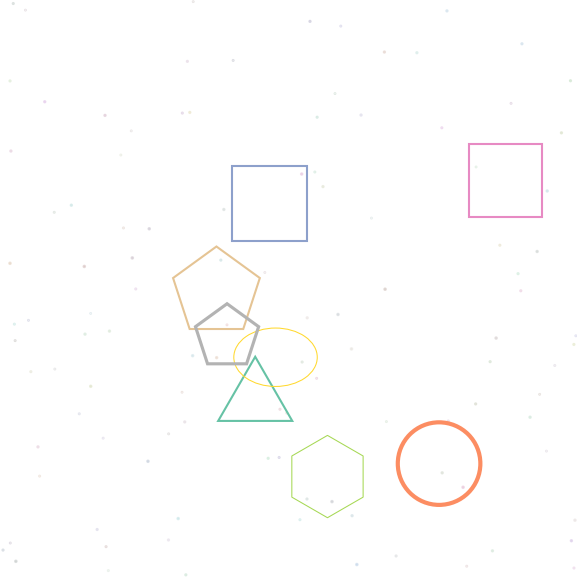[{"shape": "triangle", "thickness": 1, "radius": 0.37, "center": [0.442, 0.307]}, {"shape": "circle", "thickness": 2, "radius": 0.36, "center": [0.76, 0.196]}, {"shape": "square", "thickness": 1, "radius": 0.33, "center": [0.467, 0.647]}, {"shape": "square", "thickness": 1, "radius": 0.32, "center": [0.875, 0.687]}, {"shape": "hexagon", "thickness": 0.5, "radius": 0.36, "center": [0.567, 0.174]}, {"shape": "oval", "thickness": 0.5, "radius": 0.36, "center": [0.477, 0.381]}, {"shape": "pentagon", "thickness": 1, "radius": 0.39, "center": [0.375, 0.493]}, {"shape": "pentagon", "thickness": 1.5, "radius": 0.29, "center": [0.393, 0.416]}]